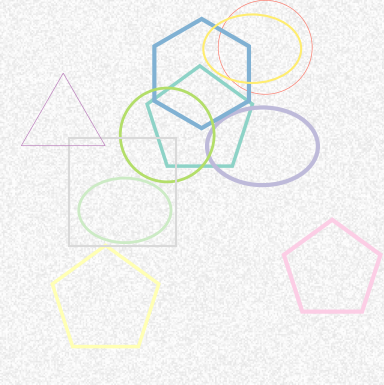[{"shape": "pentagon", "thickness": 2.5, "radius": 0.72, "center": [0.519, 0.685]}, {"shape": "pentagon", "thickness": 2.5, "radius": 0.73, "center": [0.274, 0.217]}, {"shape": "oval", "thickness": 3, "radius": 0.72, "center": [0.682, 0.62]}, {"shape": "circle", "thickness": 0.5, "radius": 0.61, "center": [0.689, 0.877]}, {"shape": "hexagon", "thickness": 3, "radius": 0.71, "center": [0.524, 0.809]}, {"shape": "circle", "thickness": 2, "radius": 0.61, "center": [0.434, 0.649]}, {"shape": "pentagon", "thickness": 3, "radius": 0.66, "center": [0.863, 0.297]}, {"shape": "square", "thickness": 1.5, "radius": 0.7, "center": [0.317, 0.501]}, {"shape": "triangle", "thickness": 0.5, "radius": 0.63, "center": [0.164, 0.684]}, {"shape": "oval", "thickness": 2, "radius": 0.6, "center": [0.324, 0.454]}, {"shape": "oval", "thickness": 1.5, "radius": 0.64, "center": [0.655, 0.873]}]